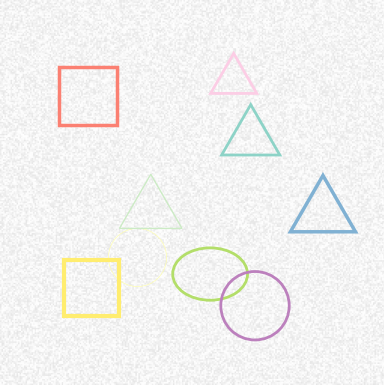[{"shape": "triangle", "thickness": 2, "radius": 0.44, "center": [0.651, 0.641]}, {"shape": "circle", "thickness": 0.5, "radius": 0.38, "center": [0.357, 0.331]}, {"shape": "square", "thickness": 2.5, "radius": 0.37, "center": [0.229, 0.75]}, {"shape": "triangle", "thickness": 2.5, "radius": 0.49, "center": [0.839, 0.447]}, {"shape": "oval", "thickness": 2, "radius": 0.49, "center": [0.546, 0.288]}, {"shape": "triangle", "thickness": 2, "radius": 0.35, "center": [0.607, 0.792]}, {"shape": "circle", "thickness": 2, "radius": 0.44, "center": [0.662, 0.206]}, {"shape": "triangle", "thickness": 1, "radius": 0.47, "center": [0.392, 0.454]}, {"shape": "square", "thickness": 3, "radius": 0.36, "center": [0.239, 0.252]}]